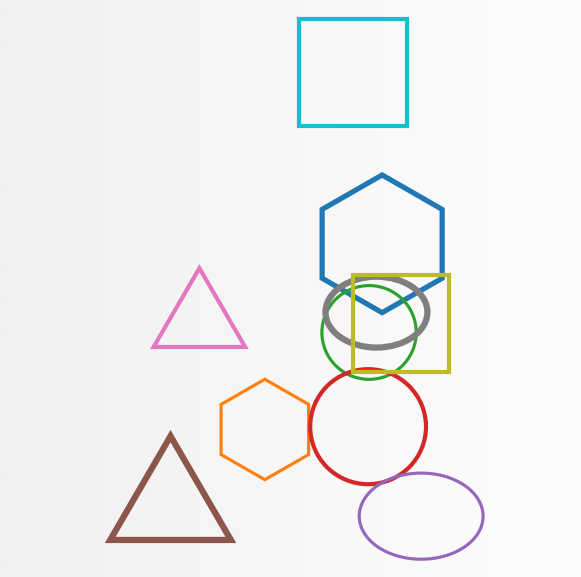[{"shape": "hexagon", "thickness": 2.5, "radius": 0.6, "center": [0.657, 0.577]}, {"shape": "hexagon", "thickness": 1.5, "radius": 0.43, "center": [0.456, 0.255]}, {"shape": "circle", "thickness": 1.5, "radius": 0.41, "center": [0.635, 0.423]}, {"shape": "circle", "thickness": 2, "radius": 0.5, "center": [0.633, 0.26]}, {"shape": "oval", "thickness": 1.5, "radius": 0.53, "center": [0.725, 0.105]}, {"shape": "triangle", "thickness": 3, "radius": 0.6, "center": [0.293, 0.124]}, {"shape": "triangle", "thickness": 2, "radius": 0.45, "center": [0.343, 0.444]}, {"shape": "oval", "thickness": 3, "radius": 0.44, "center": [0.648, 0.459]}, {"shape": "square", "thickness": 2, "radius": 0.42, "center": [0.69, 0.439]}, {"shape": "square", "thickness": 2, "radius": 0.46, "center": [0.607, 0.873]}]